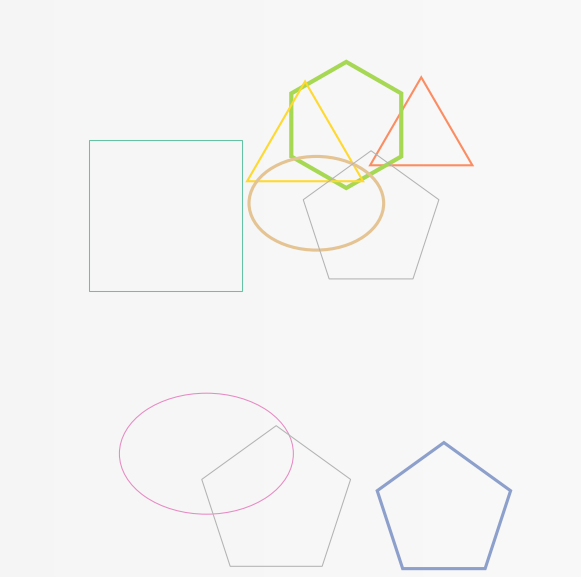[{"shape": "square", "thickness": 0.5, "radius": 0.66, "center": [0.285, 0.626]}, {"shape": "triangle", "thickness": 1, "radius": 0.51, "center": [0.725, 0.764]}, {"shape": "pentagon", "thickness": 1.5, "radius": 0.6, "center": [0.764, 0.112]}, {"shape": "oval", "thickness": 0.5, "radius": 0.75, "center": [0.355, 0.214]}, {"shape": "hexagon", "thickness": 2, "radius": 0.55, "center": [0.596, 0.783]}, {"shape": "triangle", "thickness": 1, "radius": 0.58, "center": [0.525, 0.743]}, {"shape": "oval", "thickness": 1.5, "radius": 0.58, "center": [0.544, 0.647]}, {"shape": "pentagon", "thickness": 0.5, "radius": 0.61, "center": [0.638, 0.615]}, {"shape": "pentagon", "thickness": 0.5, "radius": 0.67, "center": [0.475, 0.127]}]